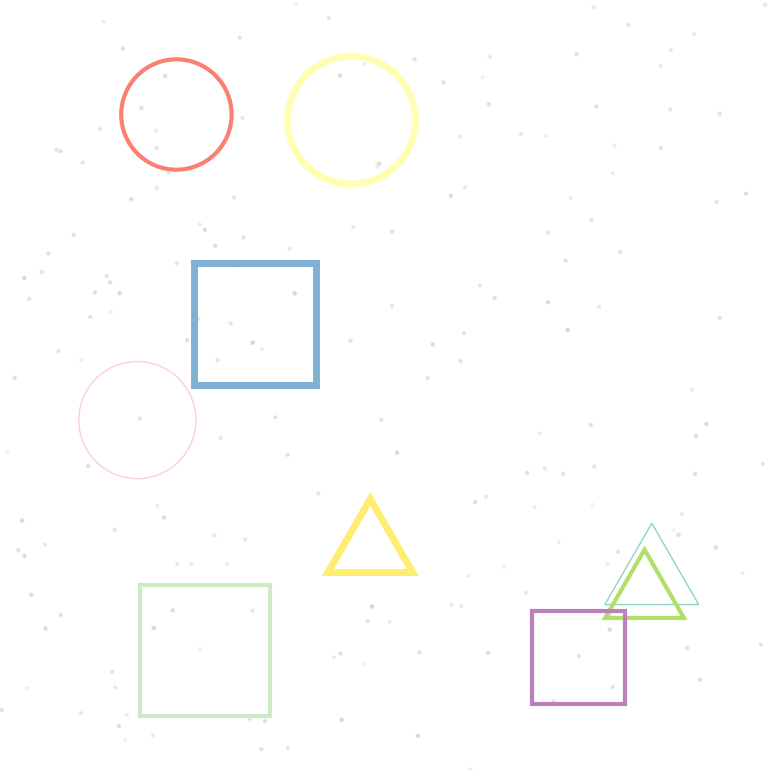[{"shape": "triangle", "thickness": 0.5, "radius": 0.35, "center": [0.846, 0.25]}, {"shape": "circle", "thickness": 2.5, "radius": 0.41, "center": [0.456, 0.844]}, {"shape": "circle", "thickness": 1.5, "radius": 0.36, "center": [0.229, 0.851]}, {"shape": "square", "thickness": 2.5, "radius": 0.4, "center": [0.331, 0.579]}, {"shape": "triangle", "thickness": 1.5, "radius": 0.3, "center": [0.837, 0.227]}, {"shape": "circle", "thickness": 0.5, "radius": 0.38, "center": [0.178, 0.454]}, {"shape": "square", "thickness": 1.5, "radius": 0.3, "center": [0.751, 0.146]}, {"shape": "square", "thickness": 1.5, "radius": 0.42, "center": [0.266, 0.155]}, {"shape": "triangle", "thickness": 2.5, "radius": 0.32, "center": [0.481, 0.288]}]